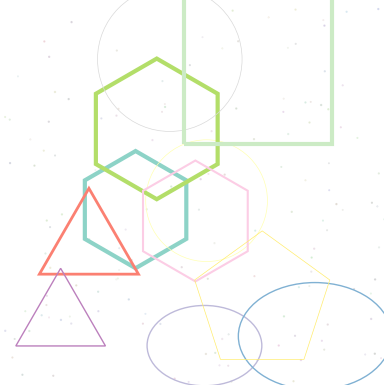[{"shape": "hexagon", "thickness": 3, "radius": 0.76, "center": [0.352, 0.456]}, {"shape": "circle", "thickness": 0.5, "radius": 0.79, "center": [0.537, 0.479]}, {"shape": "oval", "thickness": 1, "radius": 0.75, "center": [0.531, 0.102]}, {"shape": "triangle", "thickness": 2, "radius": 0.74, "center": [0.231, 0.362]}, {"shape": "oval", "thickness": 1, "radius": 0.99, "center": [0.818, 0.127]}, {"shape": "hexagon", "thickness": 3, "radius": 0.91, "center": [0.407, 0.665]}, {"shape": "hexagon", "thickness": 1.5, "radius": 0.79, "center": [0.507, 0.426]}, {"shape": "circle", "thickness": 0.5, "radius": 0.94, "center": [0.441, 0.846]}, {"shape": "triangle", "thickness": 1, "radius": 0.67, "center": [0.158, 0.169]}, {"shape": "square", "thickness": 3, "radius": 0.96, "center": [0.67, 0.819]}, {"shape": "pentagon", "thickness": 0.5, "radius": 0.92, "center": [0.681, 0.216]}]